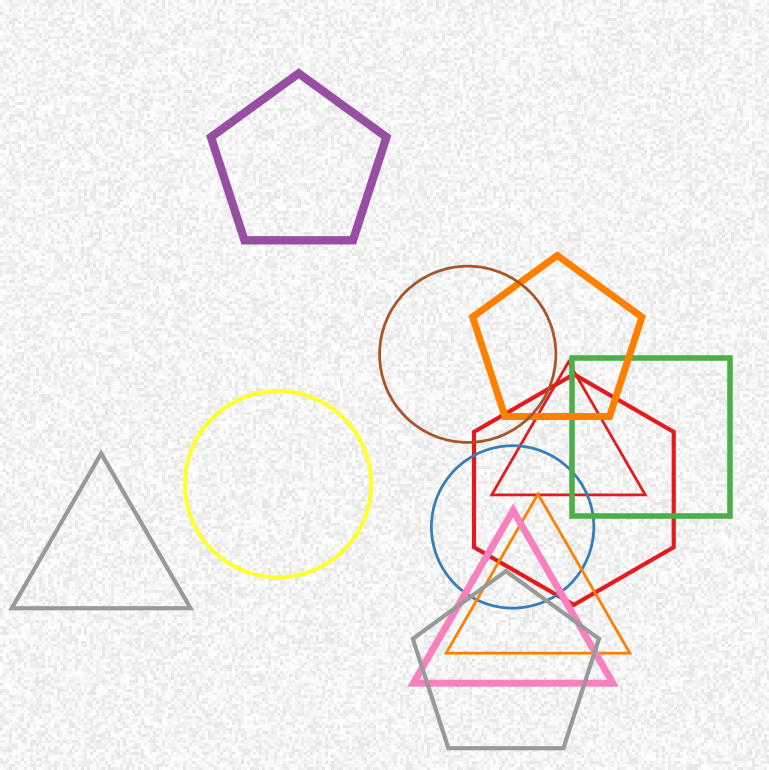[{"shape": "triangle", "thickness": 1, "radius": 0.58, "center": [0.738, 0.415]}, {"shape": "hexagon", "thickness": 1.5, "radius": 0.75, "center": [0.745, 0.364]}, {"shape": "circle", "thickness": 1, "radius": 0.53, "center": [0.666, 0.316]}, {"shape": "square", "thickness": 2, "radius": 0.51, "center": [0.845, 0.432]}, {"shape": "pentagon", "thickness": 3, "radius": 0.6, "center": [0.388, 0.785]}, {"shape": "pentagon", "thickness": 2.5, "radius": 0.58, "center": [0.724, 0.553]}, {"shape": "triangle", "thickness": 1, "radius": 0.69, "center": [0.699, 0.221]}, {"shape": "circle", "thickness": 1.5, "radius": 0.6, "center": [0.361, 0.371]}, {"shape": "circle", "thickness": 1, "radius": 0.57, "center": [0.607, 0.54]}, {"shape": "triangle", "thickness": 2.5, "radius": 0.75, "center": [0.666, 0.188]}, {"shape": "triangle", "thickness": 1.5, "radius": 0.67, "center": [0.131, 0.277]}, {"shape": "pentagon", "thickness": 1.5, "radius": 0.64, "center": [0.657, 0.131]}]